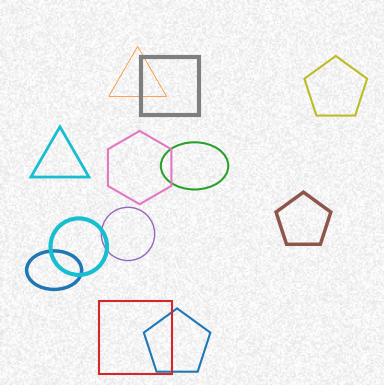[{"shape": "pentagon", "thickness": 1.5, "radius": 0.45, "center": [0.46, 0.108]}, {"shape": "oval", "thickness": 2.5, "radius": 0.36, "center": [0.141, 0.298]}, {"shape": "triangle", "thickness": 0.5, "radius": 0.43, "center": [0.357, 0.793]}, {"shape": "oval", "thickness": 1.5, "radius": 0.44, "center": [0.505, 0.569]}, {"shape": "square", "thickness": 1.5, "radius": 0.47, "center": [0.353, 0.123]}, {"shape": "circle", "thickness": 1, "radius": 0.35, "center": [0.332, 0.392]}, {"shape": "pentagon", "thickness": 2.5, "radius": 0.37, "center": [0.788, 0.426]}, {"shape": "hexagon", "thickness": 1.5, "radius": 0.48, "center": [0.363, 0.565]}, {"shape": "square", "thickness": 3, "radius": 0.38, "center": [0.441, 0.776]}, {"shape": "pentagon", "thickness": 1.5, "radius": 0.43, "center": [0.872, 0.769]}, {"shape": "circle", "thickness": 3, "radius": 0.37, "center": [0.205, 0.359]}, {"shape": "triangle", "thickness": 2, "radius": 0.44, "center": [0.156, 0.584]}]